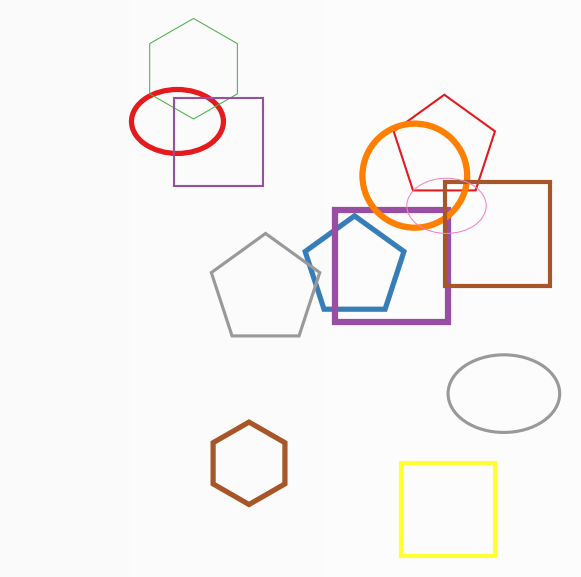[{"shape": "pentagon", "thickness": 1, "radius": 0.46, "center": [0.764, 0.744]}, {"shape": "oval", "thickness": 2.5, "radius": 0.4, "center": [0.305, 0.789]}, {"shape": "pentagon", "thickness": 2.5, "radius": 0.45, "center": [0.61, 0.536]}, {"shape": "hexagon", "thickness": 0.5, "radius": 0.44, "center": [0.333, 0.88]}, {"shape": "square", "thickness": 1, "radius": 0.38, "center": [0.376, 0.753]}, {"shape": "square", "thickness": 3, "radius": 0.48, "center": [0.673, 0.539]}, {"shape": "circle", "thickness": 3, "radius": 0.45, "center": [0.714, 0.695]}, {"shape": "square", "thickness": 2, "radius": 0.4, "center": [0.77, 0.117]}, {"shape": "square", "thickness": 2, "radius": 0.45, "center": [0.855, 0.595]}, {"shape": "hexagon", "thickness": 2.5, "radius": 0.36, "center": [0.428, 0.197]}, {"shape": "oval", "thickness": 0.5, "radius": 0.34, "center": [0.768, 0.643]}, {"shape": "pentagon", "thickness": 1.5, "radius": 0.49, "center": [0.457, 0.497]}, {"shape": "oval", "thickness": 1.5, "radius": 0.48, "center": [0.867, 0.318]}]